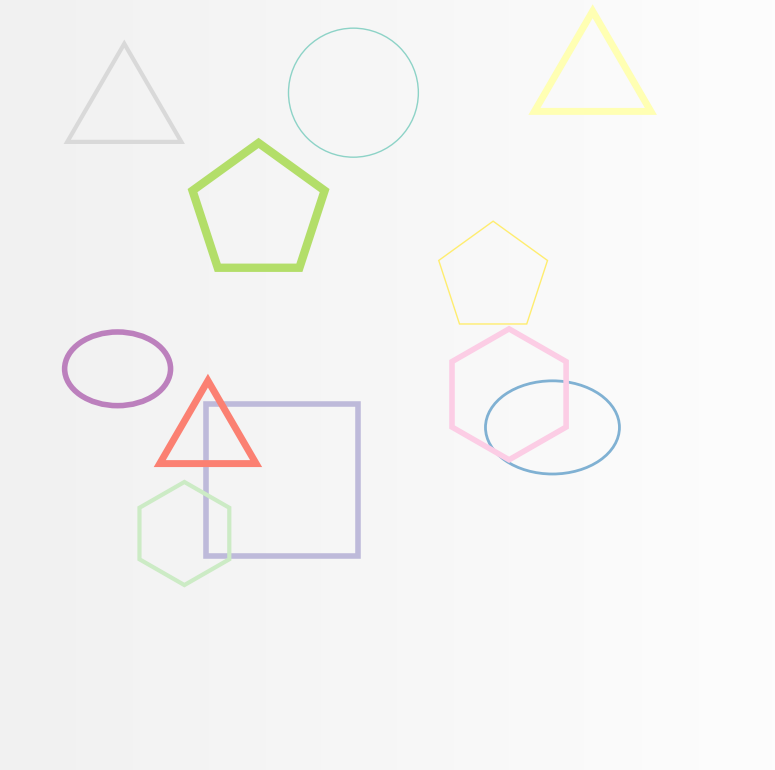[{"shape": "circle", "thickness": 0.5, "radius": 0.42, "center": [0.456, 0.88]}, {"shape": "triangle", "thickness": 2.5, "radius": 0.43, "center": [0.765, 0.899]}, {"shape": "square", "thickness": 2, "radius": 0.49, "center": [0.364, 0.377]}, {"shape": "triangle", "thickness": 2.5, "radius": 0.36, "center": [0.268, 0.434]}, {"shape": "oval", "thickness": 1, "radius": 0.43, "center": [0.713, 0.445]}, {"shape": "pentagon", "thickness": 3, "radius": 0.45, "center": [0.334, 0.725]}, {"shape": "hexagon", "thickness": 2, "radius": 0.43, "center": [0.657, 0.488]}, {"shape": "triangle", "thickness": 1.5, "radius": 0.42, "center": [0.16, 0.858]}, {"shape": "oval", "thickness": 2, "radius": 0.34, "center": [0.152, 0.521]}, {"shape": "hexagon", "thickness": 1.5, "radius": 0.33, "center": [0.238, 0.307]}, {"shape": "pentagon", "thickness": 0.5, "radius": 0.37, "center": [0.636, 0.639]}]